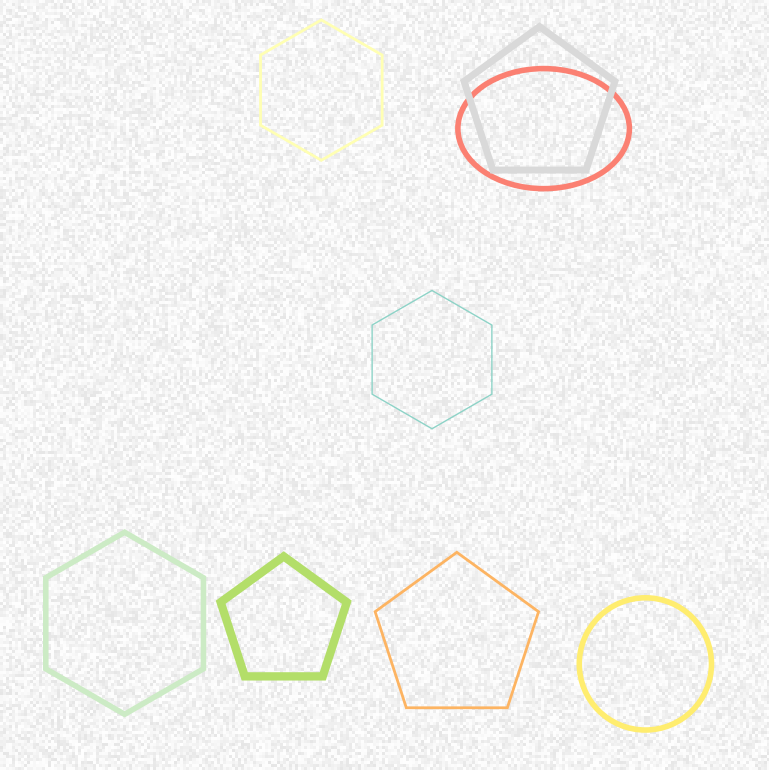[{"shape": "hexagon", "thickness": 0.5, "radius": 0.45, "center": [0.561, 0.533]}, {"shape": "hexagon", "thickness": 1, "radius": 0.46, "center": [0.417, 0.883]}, {"shape": "oval", "thickness": 2, "radius": 0.56, "center": [0.706, 0.833]}, {"shape": "pentagon", "thickness": 1, "radius": 0.56, "center": [0.593, 0.171]}, {"shape": "pentagon", "thickness": 3, "radius": 0.43, "center": [0.369, 0.191]}, {"shape": "pentagon", "thickness": 2.5, "radius": 0.51, "center": [0.701, 0.862]}, {"shape": "hexagon", "thickness": 2, "radius": 0.59, "center": [0.162, 0.191]}, {"shape": "circle", "thickness": 2, "radius": 0.43, "center": [0.838, 0.138]}]